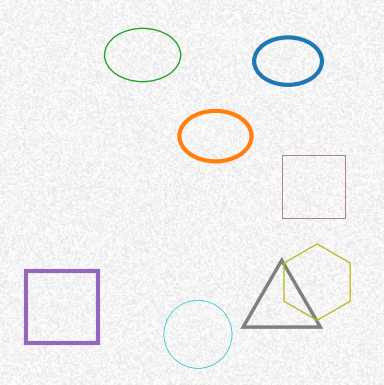[{"shape": "oval", "thickness": 3, "radius": 0.44, "center": [0.748, 0.841]}, {"shape": "oval", "thickness": 3, "radius": 0.47, "center": [0.56, 0.646]}, {"shape": "oval", "thickness": 1, "radius": 0.49, "center": [0.37, 0.857]}, {"shape": "square", "thickness": 3, "radius": 0.47, "center": [0.162, 0.203]}, {"shape": "square", "thickness": 0.5, "radius": 0.41, "center": [0.814, 0.515]}, {"shape": "triangle", "thickness": 2.5, "radius": 0.58, "center": [0.732, 0.208]}, {"shape": "hexagon", "thickness": 1, "radius": 0.5, "center": [0.824, 0.267]}, {"shape": "circle", "thickness": 0.5, "radius": 0.44, "center": [0.514, 0.132]}]